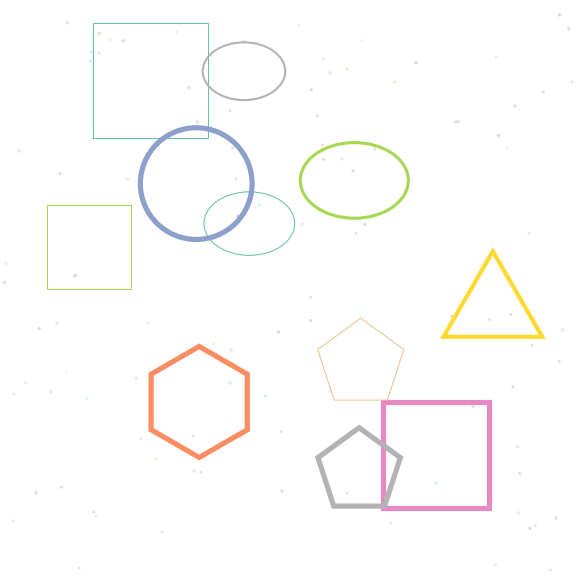[{"shape": "square", "thickness": 0.5, "radius": 0.5, "center": [0.26, 0.86]}, {"shape": "oval", "thickness": 0.5, "radius": 0.39, "center": [0.432, 0.612]}, {"shape": "hexagon", "thickness": 2.5, "radius": 0.48, "center": [0.345, 0.303]}, {"shape": "circle", "thickness": 2.5, "radius": 0.48, "center": [0.34, 0.681]}, {"shape": "square", "thickness": 2.5, "radius": 0.46, "center": [0.755, 0.212]}, {"shape": "square", "thickness": 0.5, "radius": 0.36, "center": [0.154, 0.571]}, {"shape": "oval", "thickness": 1.5, "radius": 0.47, "center": [0.614, 0.687]}, {"shape": "triangle", "thickness": 2, "radius": 0.49, "center": [0.853, 0.465]}, {"shape": "pentagon", "thickness": 0.5, "radius": 0.39, "center": [0.625, 0.37]}, {"shape": "pentagon", "thickness": 2.5, "radius": 0.37, "center": [0.622, 0.183]}, {"shape": "oval", "thickness": 1, "radius": 0.36, "center": [0.422, 0.876]}]